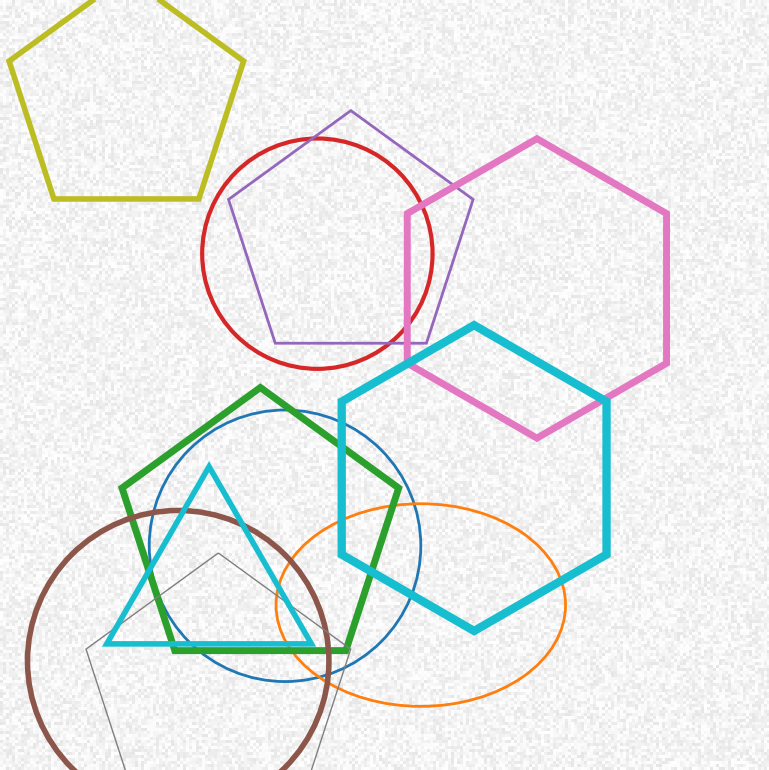[{"shape": "circle", "thickness": 1, "radius": 0.88, "center": [0.37, 0.291]}, {"shape": "oval", "thickness": 1, "radius": 0.94, "center": [0.546, 0.214]}, {"shape": "pentagon", "thickness": 2.5, "radius": 0.94, "center": [0.338, 0.308]}, {"shape": "circle", "thickness": 1.5, "radius": 0.75, "center": [0.412, 0.671]}, {"shape": "pentagon", "thickness": 1, "radius": 0.84, "center": [0.456, 0.689]}, {"shape": "circle", "thickness": 2, "radius": 0.98, "center": [0.231, 0.141]}, {"shape": "hexagon", "thickness": 2.5, "radius": 0.97, "center": [0.697, 0.625]}, {"shape": "pentagon", "thickness": 0.5, "radius": 0.9, "center": [0.284, 0.101]}, {"shape": "pentagon", "thickness": 2, "radius": 0.8, "center": [0.164, 0.871]}, {"shape": "hexagon", "thickness": 3, "radius": 0.99, "center": [0.616, 0.379]}, {"shape": "triangle", "thickness": 2, "radius": 0.77, "center": [0.272, 0.241]}]